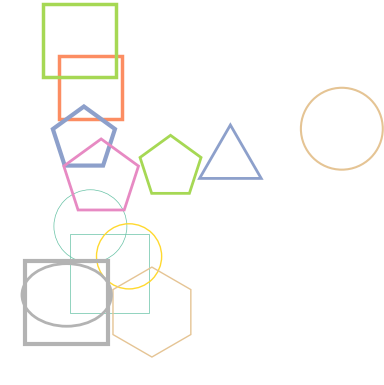[{"shape": "circle", "thickness": 0.5, "radius": 0.47, "center": [0.235, 0.412]}, {"shape": "square", "thickness": 0.5, "radius": 0.51, "center": [0.286, 0.291]}, {"shape": "square", "thickness": 2.5, "radius": 0.41, "center": [0.234, 0.772]}, {"shape": "pentagon", "thickness": 3, "radius": 0.42, "center": [0.218, 0.639]}, {"shape": "triangle", "thickness": 2, "radius": 0.46, "center": [0.598, 0.583]}, {"shape": "pentagon", "thickness": 2, "radius": 0.51, "center": [0.263, 0.537]}, {"shape": "pentagon", "thickness": 2, "radius": 0.42, "center": [0.443, 0.565]}, {"shape": "square", "thickness": 2.5, "radius": 0.48, "center": [0.206, 0.894]}, {"shape": "circle", "thickness": 1, "radius": 0.42, "center": [0.335, 0.334]}, {"shape": "hexagon", "thickness": 1, "radius": 0.58, "center": [0.395, 0.189]}, {"shape": "circle", "thickness": 1.5, "radius": 0.53, "center": [0.888, 0.666]}, {"shape": "oval", "thickness": 2, "radius": 0.58, "center": [0.173, 0.234]}, {"shape": "square", "thickness": 3, "radius": 0.54, "center": [0.174, 0.214]}]